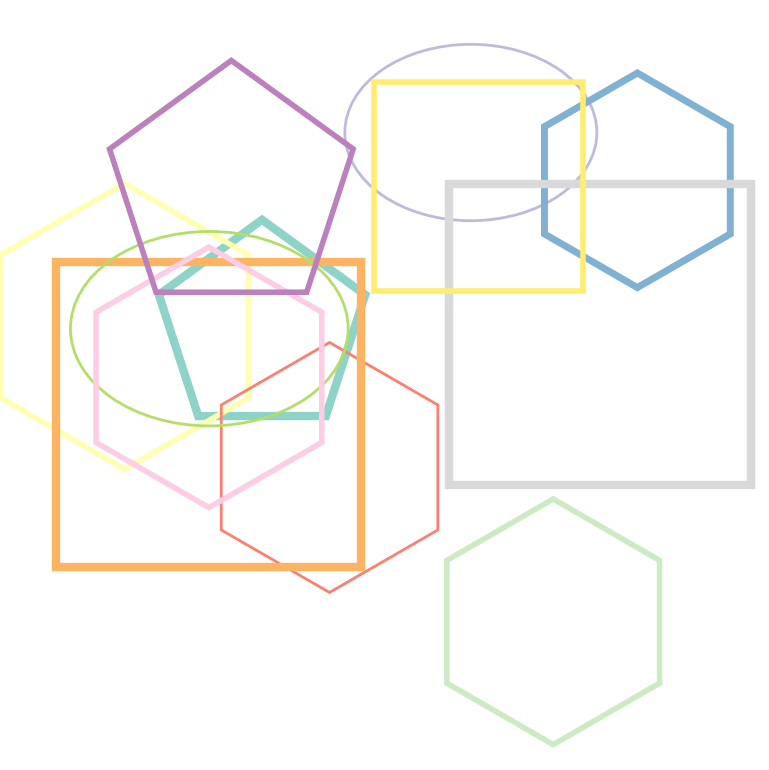[{"shape": "pentagon", "thickness": 3, "radius": 0.7, "center": [0.34, 0.574]}, {"shape": "hexagon", "thickness": 2, "radius": 0.93, "center": [0.162, 0.576]}, {"shape": "oval", "thickness": 1, "radius": 0.82, "center": [0.612, 0.828]}, {"shape": "hexagon", "thickness": 1, "radius": 0.81, "center": [0.428, 0.393]}, {"shape": "hexagon", "thickness": 2.5, "radius": 0.7, "center": [0.828, 0.766]}, {"shape": "square", "thickness": 3, "radius": 0.99, "center": [0.27, 0.462]}, {"shape": "oval", "thickness": 1, "radius": 0.9, "center": [0.272, 0.573]}, {"shape": "hexagon", "thickness": 2, "radius": 0.85, "center": [0.271, 0.51]}, {"shape": "square", "thickness": 3, "radius": 0.98, "center": [0.779, 0.566]}, {"shape": "pentagon", "thickness": 2, "radius": 0.83, "center": [0.3, 0.755]}, {"shape": "hexagon", "thickness": 2, "radius": 0.8, "center": [0.718, 0.192]}, {"shape": "square", "thickness": 2, "radius": 0.68, "center": [0.622, 0.757]}]